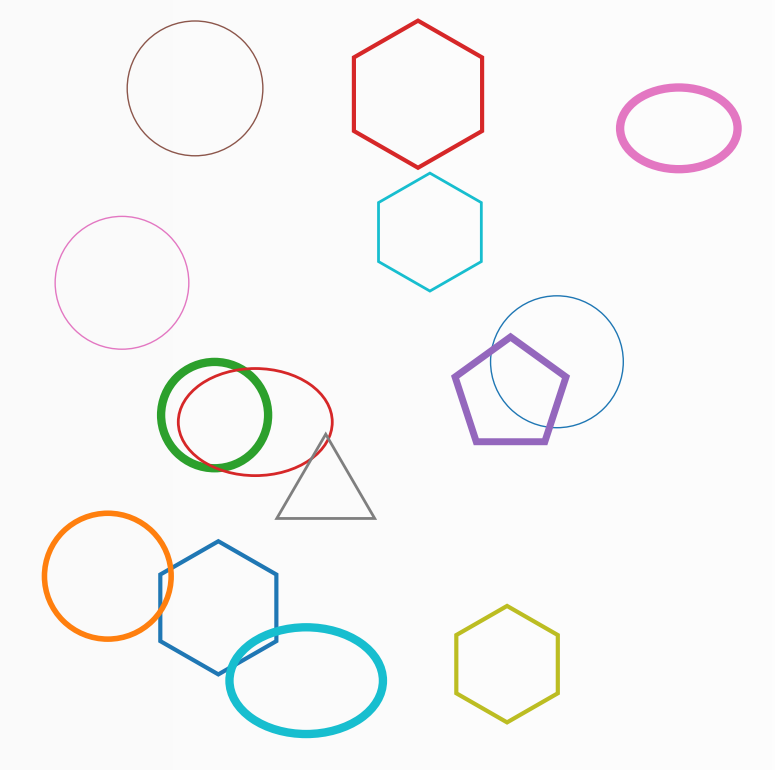[{"shape": "hexagon", "thickness": 1.5, "radius": 0.43, "center": [0.282, 0.211]}, {"shape": "circle", "thickness": 0.5, "radius": 0.43, "center": [0.719, 0.53]}, {"shape": "circle", "thickness": 2, "radius": 0.41, "center": [0.139, 0.252]}, {"shape": "circle", "thickness": 3, "radius": 0.35, "center": [0.277, 0.461]}, {"shape": "oval", "thickness": 1, "radius": 0.5, "center": [0.329, 0.452]}, {"shape": "hexagon", "thickness": 1.5, "radius": 0.48, "center": [0.539, 0.878]}, {"shape": "pentagon", "thickness": 2.5, "radius": 0.38, "center": [0.659, 0.487]}, {"shape": "circle", "thickness": 0.5, "radius": 0.44, "center": [0.252, 0.885]}, {"shape": "circle", "thickness": 0.5, "radius": 0.43, "center": [0.157, 0.633]}, {"shape": "oval", "thickness": 3, "radius": 0.38, "center": [0.876, 0.833]}, {"shape": "triangle", "thickness": 1, "radius": 0.36, "center": [0.42, 0.363]}, {"shape": "hexagon", "thickness": 1.5, "radius": 0.38, "center": [0.654, 0.137]}, {"shape": "hexagon", "thickness": 1, "radius": 0.38, "center": [0.555, 0.699]}, {"shape": "oval", "thickness": 3, "radius": 0.5, "center": [0.395, 0.116]}]